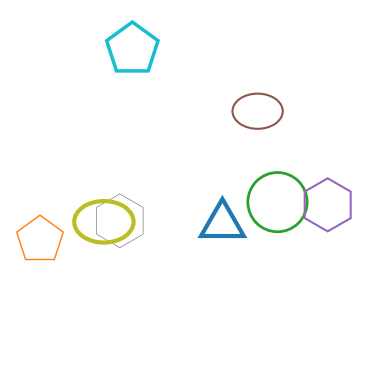[{"shape": "triangle", "thickness": 3, "radius": 0.32, "center": [0.578, 0.419]}, {"shape": "pentagon", "thickness": 1, "radius": 0.32, "center": [0.104, 0.377]}, {"shape": "circle", "thickness": 2, "radius": 0.38, "center": [0.721, 0.475]}, {"shape": "hexagon", "thickness": 1.5, "radius": 0.34, "center": [0.851, 0.468]}, {"shape": "oval", "thickness": 1.5, "radius": 0.33, "center": [0.669, 0.711]}, {"shape": "hexagon", "thickness": 0.5, "radius": 0.35, "center": [0.311, 0.426]}, {"shape": "oval", "thickness": 3, "radius": 0.39, "center": [0.27, 0.424]}, {"shape": "pentagon", "thickness": 2.5, "radius": 0.35, "center": [0.344, 0.873]}]